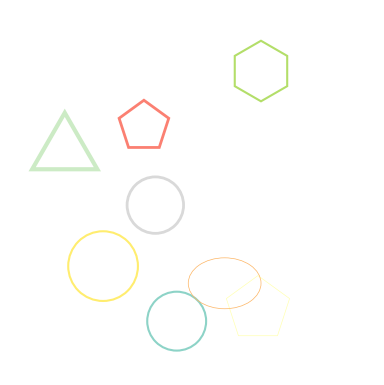[{"shape": "circle", "thickness": 1.5, "radius": 0.38, "center": [0.459, 0.166]}, {"shape": "pentagon", "thickness": 0.5, "radius": 0.43, "center": [0.67, 0.198]}, {"shape": "pentagon", "thickness": 2, "radius": 0.34, "center": [0.374, 0.672]}, {"shape": "oval", "thickness": 0.5, "radius": 0.47, "center": [0.583, 0.264]}, {"shape": "hexagon", "thickness": 1.5, "radius": 0.39, "center": [0.678, 0.816]}, {"shape": "circle", "thickness": 2, "radius": 0.37, "center": [0.403, 0.467]}, {"shape": "triangle", "thickness": 3, "radius": 0.49, "center": [0.168, 0.609]}, {"shape": "circle", "thickness": 1.5, "radius": 0.45, "center": [0.268, 0.309]}]